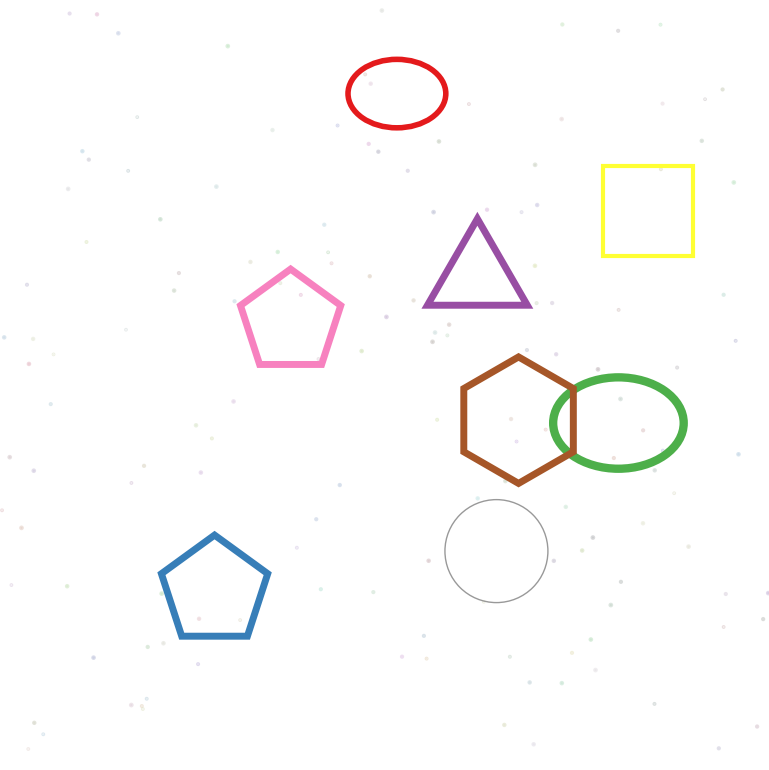[{"shape": "oval", "thickness": 2, "radius": 0.32, "center": [0.515, 0.878]}, {"shape": "pentagon", "thickness": 2.5, "radius": 0.36, "center": [0.279, 0.232]}, {"shape": "oval", "thickness": 3, "radius": 0.42, "center": [0.803, 0.451]}, {"shape": "triangle", "thickness": 2.5, "radius": 0.37, "center": [0.62, 0.641]}, {"shape": "square", "thickness": 1.5, "radius": 0.29, "center": [0.841, 0.726]}, {"shape": "hexagon", "thickness": 2.5, "radius": 0.41, "center": [0.673, 0.454]}, {"shape": "pentagon", "thickness": 2.5, "radius": 0.34, "center": [0.377, 0.582]}, {"shape": "circle", "thickness": 0.5, "radius": 0.33, "center": [0.645, 0.284]}]